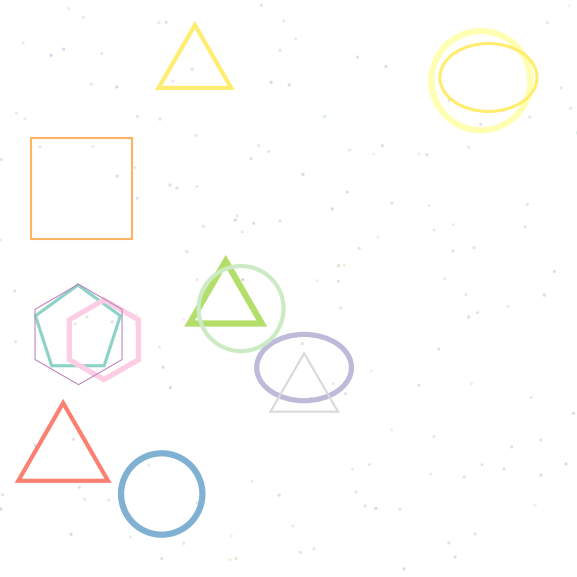[{"shape": "pentagon", "thickness": 1.5, "radius": 0.39, "center": [0.135, 0.428]}, {"shape": "circle", "thickness": 3, "radius": 0.43, "center": [0.833, 0.859]}, {"shape": "oval", "thickness": 2.5, "radius": 0.41, "center": [0.527, 0.363]}, {"shape": "triangle", "thickness": 2, "radius": 0.45, "center": [0.109, 0.211]}, {"shape": "circle", "thickness": 3, "radius": 0.35, "center": [0.28, 0.144]}, {"shape": "square", "thickness": 1, "radius": 0.44, "center": [0.142, 0.672]}, {"shape": "triangle", "thickness": 3, "radius": 0.36, "center": [0.391, 0.475]}, {"shape": "hexagon", "thickness": 2.5, "radius": 0.35, "center": [0.18, 0.411]}, {"shape": "triangle", "thickness": 1, "radius": 0.34, "center": [0.527, 0.32]}, {"shape": "hexagon", "thickness": 0.5, "radius": 0.43, "center": [0.136, 0.42]}, {"shape": "circle", "thickness": 2, "radius": 0.37, "center": [0.417, 0.465]}, {"shape": "oval", "thickness": 1.5, "radius": 0.42, "center": [0.846, 0.865]}, {"shape": "triangle", "thickness": 2, "radius": 0.36, "center": [0.337, 0.883]}]